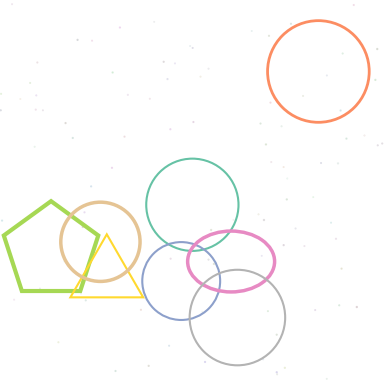[{"shape": "circle", "thickness": 1.5, "radius": 0.6, "center": [0.5, 0.468]}, {"shape": "circle", "thickness": 2, "radius": 0.66, "center": [0.827, 0.814]}, {"shape": "circle", "thickness": 1.5, "radius": 0.51, "center": [0.471, 0.27]}, {"shape": "oval", "thickness": 2.5, "radius": 0.56, "center": [0.6, 0.321]}, {"shape": "pentagon", "thickness": 3, "radius": 0.65, "center": [0.133, 0.348]}, {"shape": "triangle", "thickness": 1.5, "radius": 0.55, "center": [0.277, 0.282]}, {"shape": "circle", "thickness": 2.5, "radius": 0.51, "center": [0.261, 0.372]}, {"shape": "circle", "thickness": 1.5, "radius": 0.62, "center": [0.617, 0.175]}]